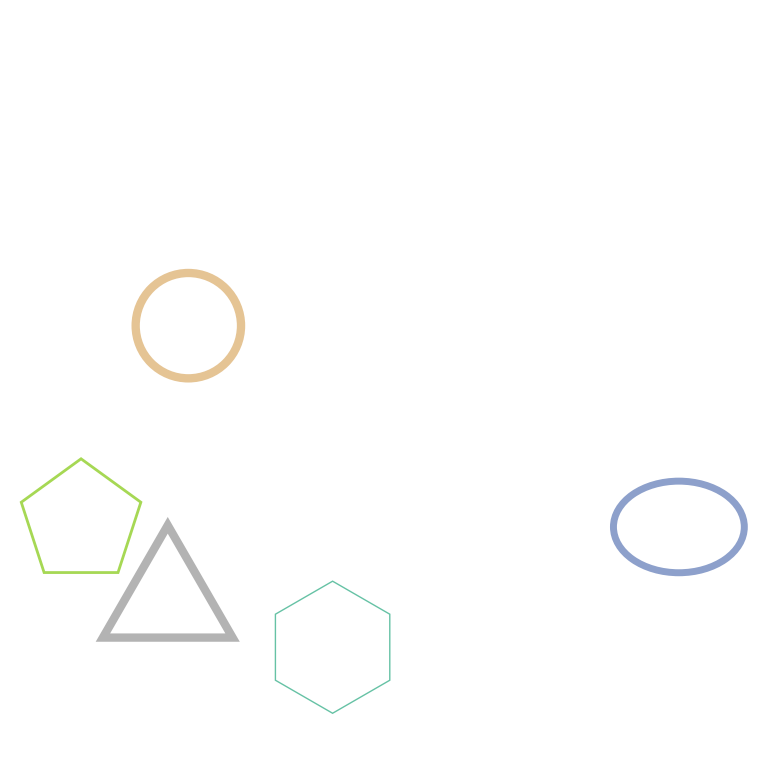[{"shape": "hexagon", "thickness": 0.5, "radius": 0.43, "center": [0.432, 0.159]}, {"shape": "oval", "thickness": 2.5, "radius": 0.42, "center": [0.882, 0.316]}, {"shape": "pentagon", "thickness": 1, "radius": 0.41, "center": [0.105, 0.322]}, {"shape": "circle", "thickness": 3, "radius": 0.34, "center": [0.245, 0.577]}, {"shape": "triangle", "thickness": 3, "radius": 0.49, "center": [0.218, 0.221]}]